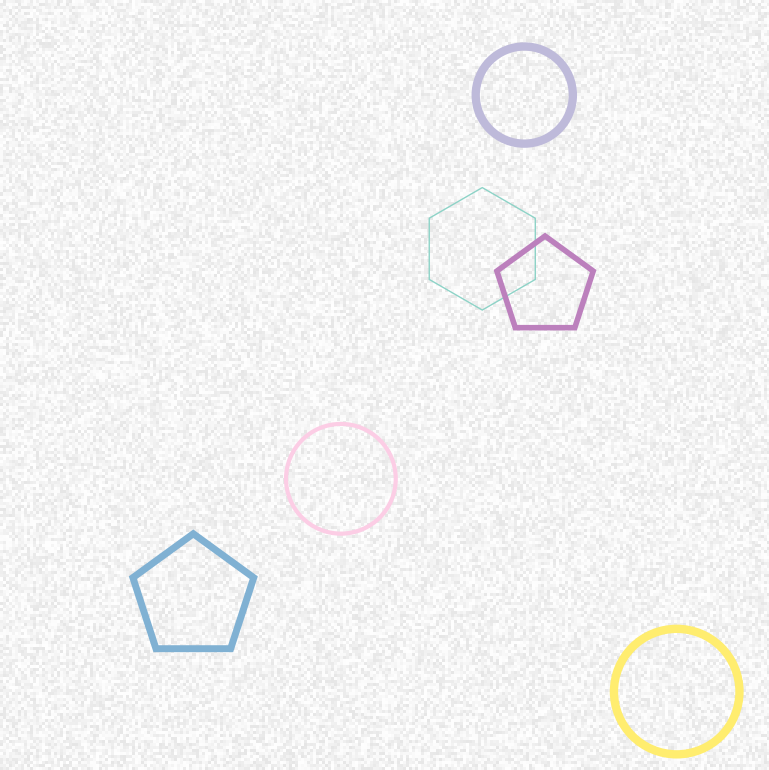[{"shape": "hexagon", "thickness": 0.5, "radius": 0.4, "center": [0.626, 0.677]}, {"shape": "circle", "thickness": 3, "radius": 0.32, "center": [0.681, 0.877]}, {"shape": "pentagon", "thickness": 2.5, "radius": 0.41, "center": [0.251, 0.224]}, {"shape": "circle", "thickness": 1.5, "radius": 0.36, "center": [0.443, 0.378]}, {"shape": "pentagon", "thickness": 2, "radius": 0.33, "center": [0.708, 0.628]}, {"shape": "circle", "thickness": 3, "radius": 0.41, "center": [0.879, 0.102]}]